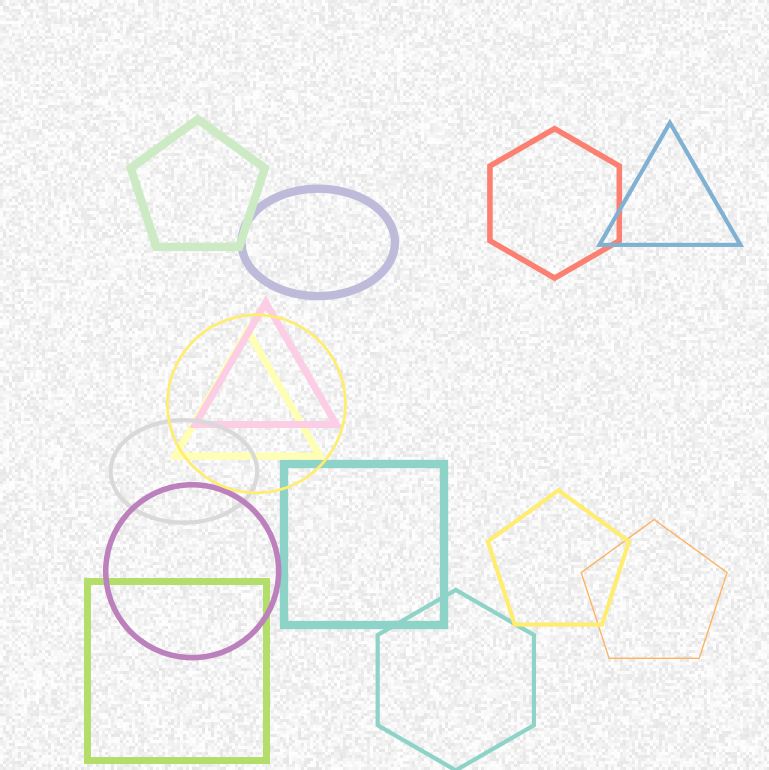[{"shape": "square", "thickness": 3, "radius": 0.52, "center": [0.473, 0.293]}, {"shape": "hexagon", "thickness": 1.5, "radius": 0.59, "center": [0.592, 0.117]}, {"shape": "triangle", "thickness": 2.5, "radius": 0.54, "center": [0.322, 0.462]}, {"shape": "oval", "thickness": 3, "radius": 0.5, "center": [0.413, 0.685]}, {"shape": "hexagon", "thickness": 2, "radius": 0.49, "center": [0.72, 0.736]}, {"shape": "triangle", "thickness": 1.5, "radius": 0.53, "center": [0.87, 0.735]}, {"shape": "pentagon", "thickness": 0.5, "radius": 0.5, "center": [0.85, 0.226]}, {"shape": "square", "thickness": 2.5, "radius": 0.58, "center": [0.229, 0.129]}, {"shape": "triangle", "thickness": 2.5, "radius": 0.53, "center": [0.345, 0.502]}, {"shape": "oval", "thickness": 1.5, "radius": 0.48, "center": [0.239, 0.388]}, {"shape": "circle", "thickness": 2, "radius": 0.56, "center": [0.25, 0.258]}, {"shape": "pentagon", "thickness": 3, "radius": 0.46, "center": [0.257, 0.753]}, {"shape": "circle", "thickness": 1, "radius": 0.58, "center": [0.333, 0.475]}, {"shape": "pentagon", "thickness": 1.5, "radius": 0.48, "center": [0.725, 0.267]}]